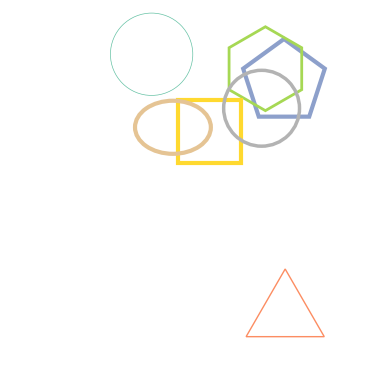[{"shape": "circle", "thickness": 0.5, "radius": 0.53, "center": [0.394, 0.859]}, {"shape": "triangle", "thickness": 1, "radius": 0.59, "center": [0.741, 0.184]}, {"shape": "pentagon", "thickness": 3, "radius": 0.56, "center": [0.738, 0.787]}, {"shape": "hexagon", "thickness": 2, "radius": 0.54, "center": [0.689, 0.822]}, {"shape": "square", "thickness": 3, "radius": 0.41, "center": [0.545, 0.658]}, {"shape": "oval", "thickness": 3, "radius": 0.49, "center": [0.449, 0.669]}, {"shape": "circle", "thickness": 2.5, "radius": 0.49, "center": [0.679, 0.719]}]